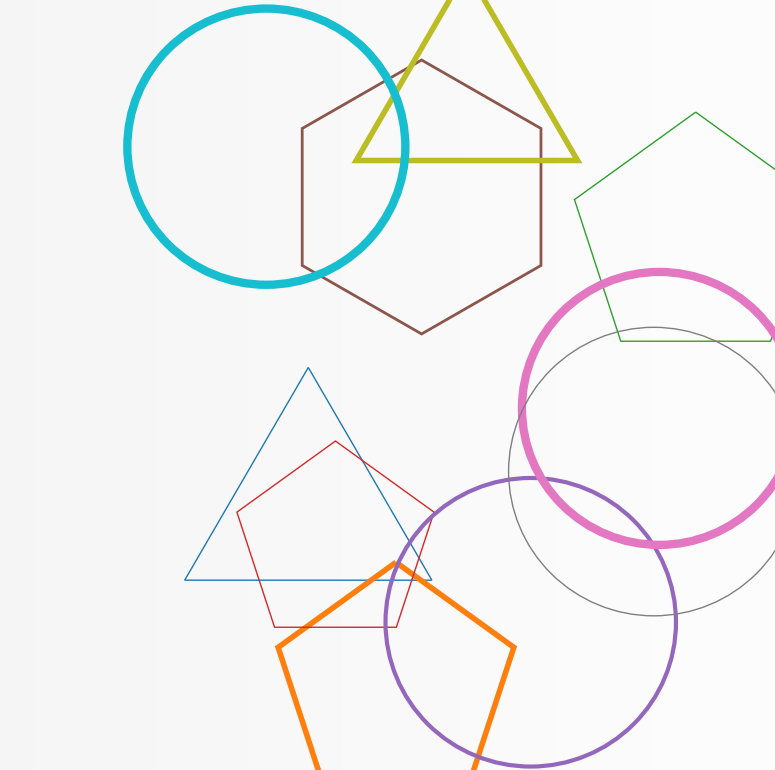[{"shape": "triangle", "thickness": 0.5, "radius": 0.92, "center": [0.398, 0.339]}, {"shape": "pentagon", "thickness": 2, "radius": 0.8, "center": [0.511, 0.11]}, {"shape": "pentagon", "thickness": 0.5, "radius": 0.82, "center": [0.898, 0.69]}, {"shape": "pentagon", "thickness": 0.5, "radius": 0.67, "center": [0.433, 0.294]}, {"shape": "circle", "thickness": 1.5, "radius": 0.94, "center": [0.685, 0.192]}, {"shape": "hexagon", "thickness": 1, "radius": 0.89, "center": [0.544, 0.744]}, {"shape": "circle", "thickness": 3, "radius": 0.89, "center": [0.851, 0.47]}, {"shape": "circle", "thickness": 0.5, "radius": 0.94, "center": [0.844, 0.388]}, {"shape": "triangle", "thickness": 2, "radius": 0.82, "center": [0.602, 0.874]}, {"shape": "circle", "thickness": 3, "radius": 0.9, "center": [0.344, 0.81]}]